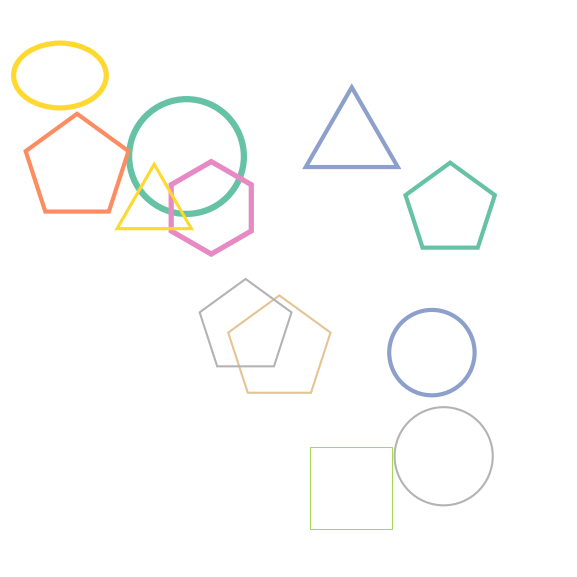[{"shape": "pentagon", "thickness": 2, "radius": 0.41, "center": [0.78, 0.636]}, {"shape": "circle", "thickness": 3, "radius": 0.5, "center": [0.323, 0.728]}, {"shape": "pentagon", "thickness": 2, "radius": 0.47, "center": [0.133, 0.708]}, {"shape": "triangle", "thickness": 2, "radius": 0.46, "center": [0.609, 0.756]}, {"shape": "circle", "thickness": 2, "radius": 0.37, "center": [0.748, 0.389]}, {"shape": "hexagon", "thickness": 2.5, "radius": 0.4, "center": [0.366, 0.639]}, {"shape": "square", "thickness": 0.5, "radius": 0.36, "center": [0.608, 0.155]}, {"shape": "oval", "thickness": 2.5, "radius": 0.4, "center": [0.104, 0.868]}, {"shape": "triangle", "thickness": 1.5, "radius": 0.37, "center": [0.267, 0.64]}, {"shape": "pentagon", "thickness": 1, "radius": 0.47, "center": [0.484, 0.394]}, {"shape": "circle", "thickness": 1, "radius": 0.42, "center": [0.768, 0.209]}, {"shape": "pentagon", "thickness": 1, "radius": 0.42, "center": [0.425, 0.432]}]